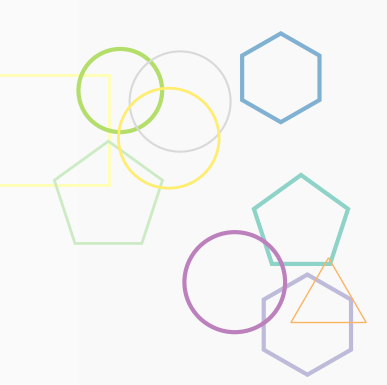[{"shape": "pentagon", "thickness": 3, "radius": 0.64, "center": [0.777, 0.418]}, {"shape": "square", "thickness": 2, "radius": 0.71, "center": [0.138, 0.662]}, {"shape": "hexagon", "thickness": 3, "radius": 0.65, "center": [0.793, 0.157]}, {"shape": "hexagon", "thickness": 3, "radius": 0.58, "center": [0.725, 0.798]}, {"shape": "triangle", "thickness": 1, "radius": 0.56, "center": [0.848, 0.218]}, {"shape": "circle", "thickness": 3, "radius": 0.54, "center": [0.31, 0.765]}, {"shape": "circle", "thickness": 1.5, "radius": 0.65, "center": [0.465, 0.736]}, {"shape": "circle", "thickness": 3, "radius": 0.65, "center": [0.606, 0.267]}, {"shape": "pentagon", "thickness": 2, "radius": 0.73, "center": [0.28, 0.486]}, {"shape": "circle", "thickness": 2, "radius": 0.65, "center": [0.436, 0.641]}]